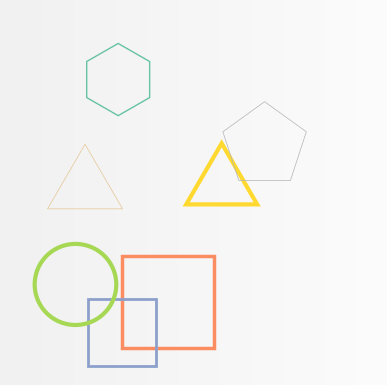[{"shape": "hexagon", "thickness": 1, "radius": 0.47, "center": [0.305, 0.793]}, {"shape": "square", "thickness": 2.5, "radius": 0.6, "center": [0.434, 0.216]}, {"shape": "square", "thickness": 2, "radius": 0.44, "center": [0.314, 0.136]}, {"shape": "circle", "thickness": 3, "radius": 0.53, "center": [0.195, 0.261]}, {"shape": "triangle", "thickness": 3, "radius": 0.53, "center": [0.572, 0.522]}, {"shape": "triangle", "thickness": 0.5, "radius": 0.56, "center": [0.219, 0.513]}, {"shape": "pentagon", "thickness": 0.5, "radius": 0.57, "center": [0.683, 0.623]}]